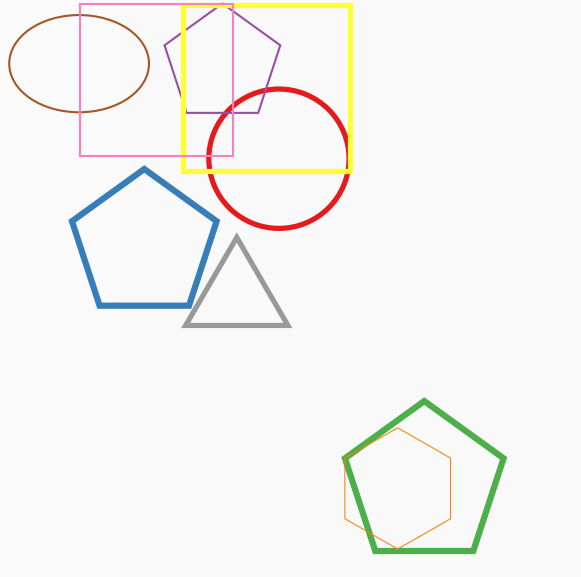[{"shape": "circle", "thickness": 2.5, "radius": 0.6, "center": [0.48, 0.724]}, {"shape": "pentagon", "thickness": 3, "radius": 0.65, "center": [0.248, 0.576]}, {"shape": "pentagon", "thickness": 3, "radius": 0.72, "center": [0.73, 0.161]}, {"shape": "pentagon", "thickness": 1, "radius": 0.52, "center": [0.383, 0.888]}, {"shape": "hexagon", "thickness": 0.5, "radius": 0.52, "center": [0.684, 0.153]}, {"shape": "square", "thickness": 2.5, "radius": 0.72, "center": [0.459, 0.847]}, {"shape": "oval", "thickness": 1, "radius": 0.6, "center": [0.136, 0.889]}, {"shape": "square", "thickness": 1, "radius": 0.66, "center": [0.269, 0.861]}, {"shape": "triangle", "thickness": 2.5, "radius": 0.51, "center": [0.407, 0.486]}]